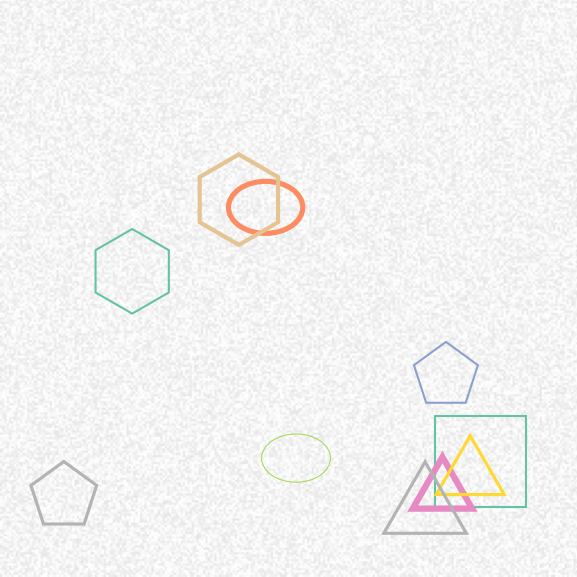[{"shape": "hexagon", "thickness": 1, "radius": 0.37, "center": [0.229, 0.529]}, {"shape": "square", "thickness": 1, "radius": 0.39, "center": [0.832, 0.2]}, {"shape": "oval", "thickness": 2.5, "radius": 0.32, "center": [0.46, 0.64]}, {"shape": "pentagon", "thickness": 1, "radius": 0.29, "center": [0.772, 0.349]}, {"shape": "triangle", "thickness": 3, "radius": 0.3, "center": [0.766, 0.148]}, {"shape": "oval", "thickness": 0.5, "radius": 0.3, "center": [0.513, 0.206]}, {"shape": "triangle", "thickness": 1.5, "radius": 0.34, "center": [0.814, 0.177]}, {"shape": "hexagon", "thickness": 2, "radius": 0.39, "center": [0.414, 0.653]}, {"shape": "triangle", "thickness": 1.5, "radius": 0.41, "center": [0.736, 0.117]}, {"shape": "pentagon", "thickness": 1.5, "radius": 0.3, "center": [0.11, 0.14]}]